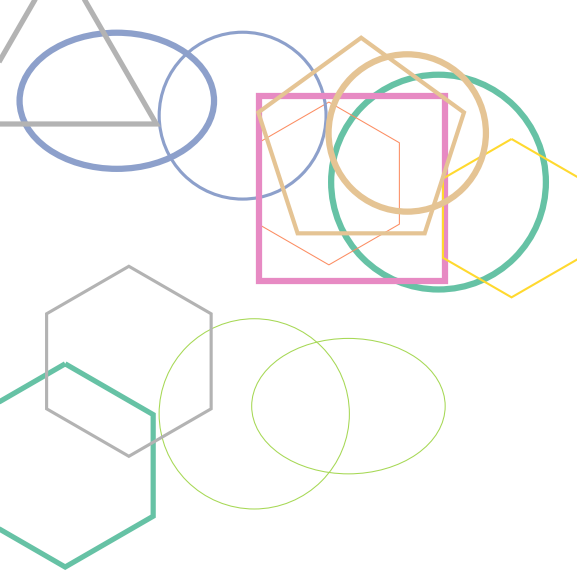[{"shape": "circle", "thickness": 3, "radius": 0.93, "center": [0.759, 0.684]}, {"shape": "hexagon", "thickness": 2.5, "radius": 0.88, "center": [0.113, 0.193]}, {"shape": "hexagon", "thickness": 0.5, "radius": 0.7, "center": [0.57, 0.681]}, {"shape": "oval", "thickness": 3, "radius": 0.84, "center": [0.202, 0.825]}, {"shape": "circle", "thickness": 1.5, "radius": 0.72, "center": [0.42, 0.799]}, {"shape": "square", "thickness": 3, "radius": 0.8, "center": [0.61, 0.673]}, {"shape": "oval", "thickness": 0.5, "radius": 0.84, "center": [0.603, 0.296]}, {"shape": "circle", "thickness": 0.5, "radius": 0.82, "center": [0.44, 0.282]}, {"shape": "hexagon", "thickness": 1, "radius": 0.69, "center": [0.886, 0.621]}, {"shape": "circle", "thickness": 3, "radius": 0.68, "center": [0.705, 0.769]}, {"shape": "pentagon", "thickness": 2, "radius": 0.94, "center": [0.625, 0.747]}, {"shape": "triangle", "thickness": 2.5, "radius": 0.97, "center": [0.104, 0.881]}, {"shape": "hexagon", "thickness": 1.5, "radius": 0.82, "center": [0.223, 0.374]}]